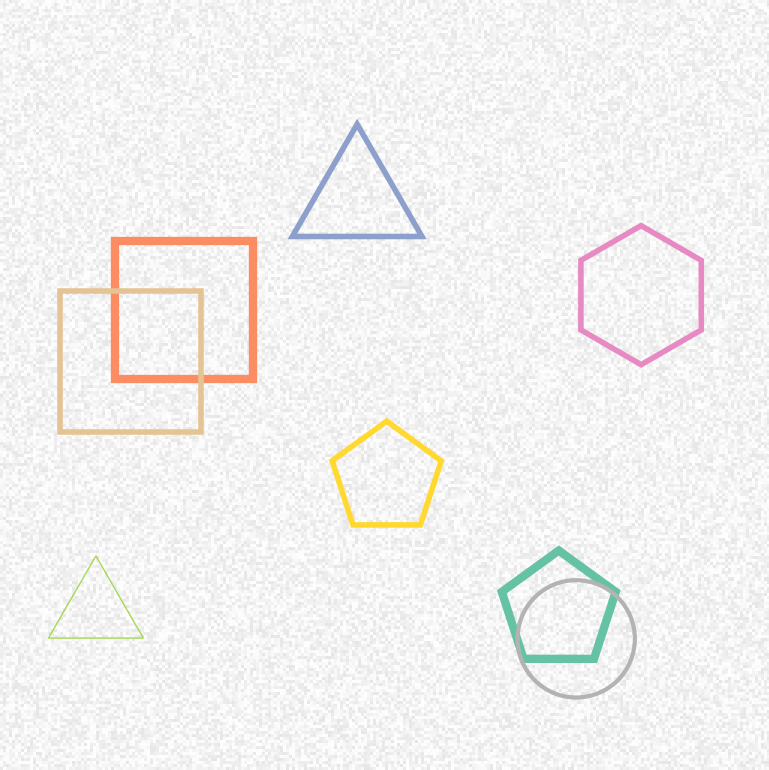[{"shape": "pentagon", "thickness": 3, "radius": 0.39, "center": [0.726, 0.207]}, {"shape": "square", "thickness": 3, "radius": 0.45, "center": [0.239, 0.597]}, {"shape": "triangle", "thickness": 2, "radius": 0.49, "center": [0.464, 0.741]}, {"shape": "hexagon", "thickness": 2, "radius": 0.45, "center": [0.833, 0.617]}, {"shape": "triangle", "thickness": 0.5, "radius": 0.36, "center": [0.125, 0.207]}, {"shape": "pentagon", "thickness": 2, "radius": 0.37, "center": [0.502, 0.379]}, {"shape": "square", "thickness": 2, "radius": 0.46, "center": [0.169, 0.531]}, {"shape": "circle", "thickness": 1.5, "radius": 0.38, "center": [0.748, 0.17]}]